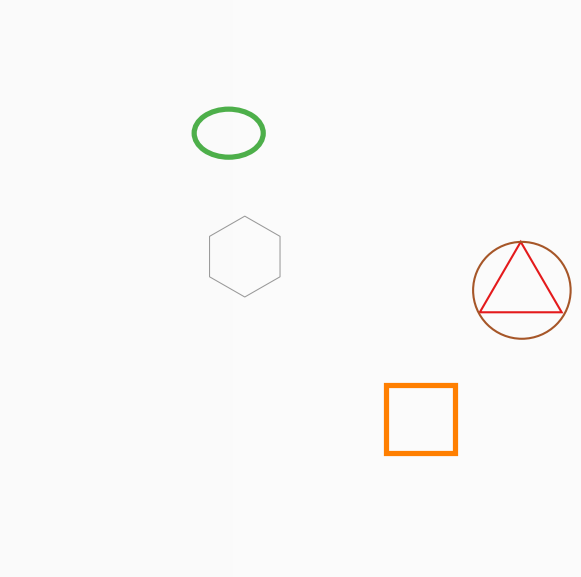[{"shape": "triangle", "thickness": 1, "radius": 0.41, "center": [0.896, 0.499]}, {"shape": "oval", "thickness": 2.5, "radius": 0.3, "center": [0.393, 0.769]}, {"shape": "square", "thickness": 2.5, "radius": 0.3, "center": [0.723, 0.274]}, {"shape": "circle", "thickness": 1, "radius": 0.42, "center": [0.898, 0.496]}, {"shape": "hexagon", "thickness": 0.5, "radius": 0.35, "center": [0.421, 0.555]}]